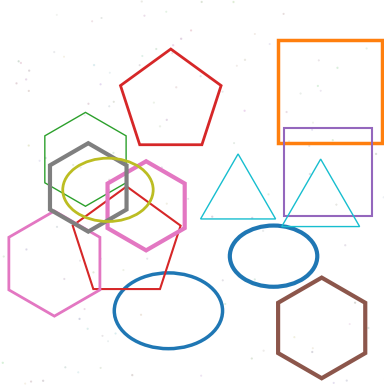[{"shape": "oval", "thickness": 2.5, "radius": 0.7, "center": [0.437, 0.193]}, {"shape": "oval", "thickness": 3, "radius": 0.57, "center": [0.711, 0.335]}, {"shape": "square", "thickness": 2.5, "radius": 0.67, "center": [0.857, 0.763]}, {"shape": "hexagon", "thickness": 1, "radius": 0.61, "center": [0.222, 0.586]}, {"shape": "pentagon", "thickness": 1.5, "radius": 0.74, "center": [0.329, 0.368]}, {"shape": "pentagon", "thickness": 2, "radius": 0.69, "center": [0.444, 0.735]}, {"shape": "square", "thickness": 1.5, "radius": 0.57, "center": [0.853, 0.553]}, {"shape": "hexagon", "thickness": 3, "radius": 0.65, "center": [0.836, 0.148]}, {"shape": "hexagon", "thickness": 3, "radius": 0.58, "center": [0.38, 0.465]}, {"shape": "hexagon", "thickness": 2, "radius": 0.68, "center": [0.141, 0.315]}, {"shape": "hexagon", "thickness": 3, "radius": 0.57, "center": [0.229, 0.513]}, {"shape": "oval", "thickness": 2, "radius": 0.59, "center": [0.28, 0.507]}, {"shape": "triangle", "thickness": 1, "radius": 0.58, "center": [0.833, 0.47]}, {"shape": "triangle", "thickness": 1, "radius": 0.56, "center": [0.618, 0.488]}]